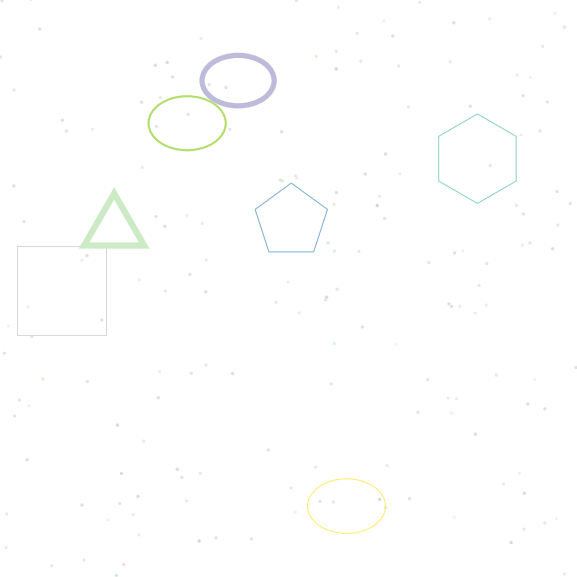[{"shape": "hexagon", "thickness": 0.5, "radius": 0.39, "center": [0.827, 0.724]}, {"shape": "oval", "thickness": 2.5, "radius": 0.31, "center": [0.412, 0.86]}, {"shape": "pentagon", "thickness": 0.5, "radius": 0.33, "center": [0.504, 0.616]}, {"shape": "oval", "thickness": 1, "radius": 0.33, "center": [0.324, 0.786]}, {"shape": "square", "thickness": 0.5, "radius": 0.39, "center": [0.106, 0.496]}, {"shape": "triangle", "thickness": 3, "radius": 0.3, "center": [0.198, 0.604]}, {"shape": "oval", "thickness": 0.5, "radius": 0.34, "center": [0.6, 0.123]}]